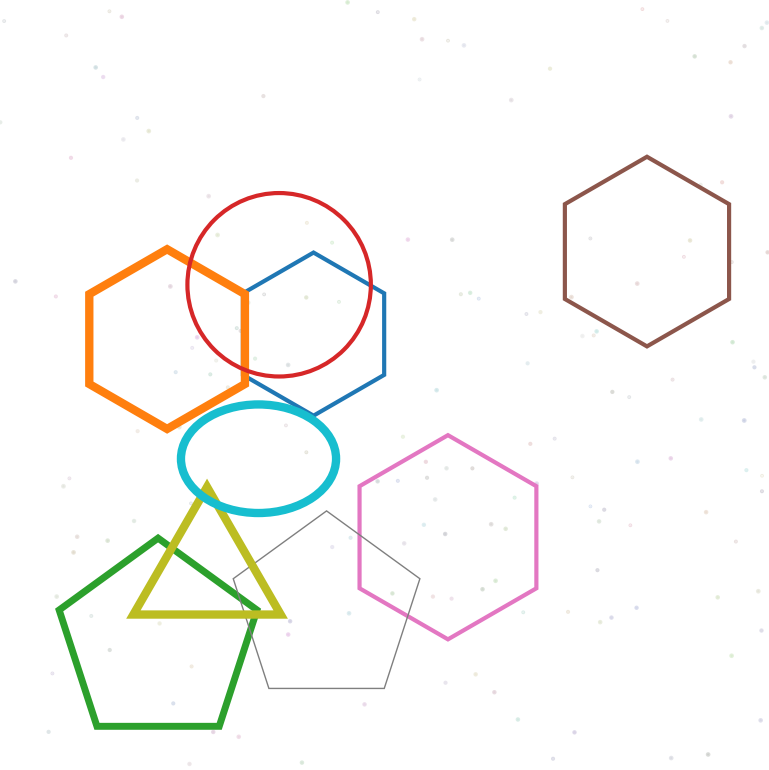[{"shape": "hexagon", "thickness": 1.5, "radius": 0.53, "center": [0.407, 0.566]}, {"shape": "hexagon", "thickness": 3, "radius": 0.58, "center": [0.217, 0.56]}, {"shape": "pentagon", "thickness": 2.5, "radius": 0.68, "center": [0.205, 0.166]}, {"shape": "circle", "thickness": 1.5, "radius": 0.6, "center": [0.363, 0.63]}, {"shape": "hexagon", "thickness": 1.5, "radius": 0.62, "center": [0.84, 0.673]}, {"shape": "hexagon", "thickness": 1.5, "radius": 0.66, "center": [0.582, 0.302]}, {"shape": "pentagon", "thickness": 0.5, "radius": 0.64, "center": [0.424, 0.209]}, {"shape": "triangle", "thickness": 3, "radius": 0.55, "center": [0.269, 0.257]}, {"shape": "oval", "thickness": 3, "radius": 0.5, "center": [0.336, 0.404]}]